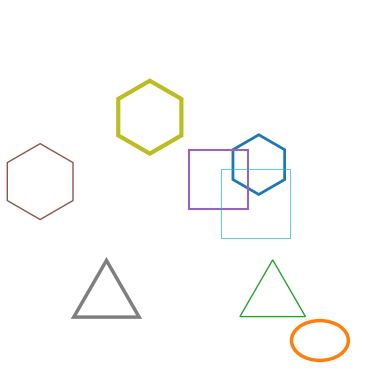[{"shape": "hexagon", "thickness": 2, "radius": 0.39, "center": [0.672, 0.572]}, {"shape": "oval", "thickness": 2.5, "radius": 0.37, "center": [0.831, 0.116]}, {"shape": "triangle", "thickness": 1, "radius": 0.49, "center": [0.708, 0.227]}, {"shape": "square", "thickness": 1.5, "radius": 0.38, "center": [0.568, 0.533]}, {"shape": "hexagon", "thickness": 1, "radius": 0.49, "center": [0.104, 0.528]}, {"shape": "triangle", "thickness": 2.5, "radius": 0.49, "center": [0.277, 0.225]}, {"shape": "hexagon", "thickness": 3, "radius": 0.47, "center": [0.389, 0.696]}, {"shape": "square", "thickness": 0.5, "radius": 0.45, "center": [0.664, 0.471]}]